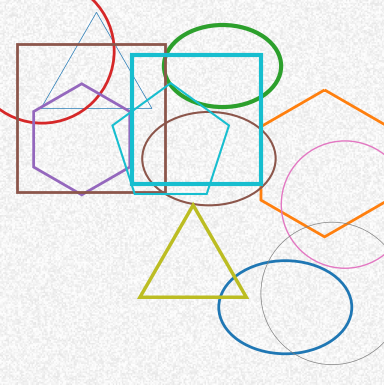[{"shape": "triangle", "thickness": 0.5, "radius": 0.83, "center": [0.251, 0.801]}, {"shape": "oval", "thickness": 2, "radius": 0.86, "center": [0.741, 0.202]}, {"shape": "hexagon", "thickness": 2, "radius": 0.95, "center": [0.843, 0.576]}, {"shape": "oval", "thickness": 3, "radius": 0.76, "center": [0.578, 0.829]}, {"shape": "circle", "thickness": 2, "radius": 0.94, "center": [0.109, 0.868]}, {"shape": "hexagon", "thickness": 2, "radius": 0.72, "center": [0.212, 0.638]}, {"shape": "square", "thickness": 2, "radius": 0.96, "center": [0.237, 0.695]}, {"shape": "oval", "thickness": 1.5, "radius": 0.87, "center": [0.543, 0.588]}, {"shape": "circle", "thickness": 1, "radius": 0.83, "center": [0.896, 0.469]}, {"shape": "circle", "thickness": 0.5, "radius": 0.93, "center": [0.863, 0.238]}, {"shape": "triangle", "thickness": 2.5, "radius": 0.8, "center": [0.502, 0.308]}, {"shape": "square", "thickness": 3, "radius": 0.84, "center": [0.51, 0.69]}, {"shape": "pentagon", "thickness": 1.5, "radius": 0.8, "center": [0.443, 0.625]}]